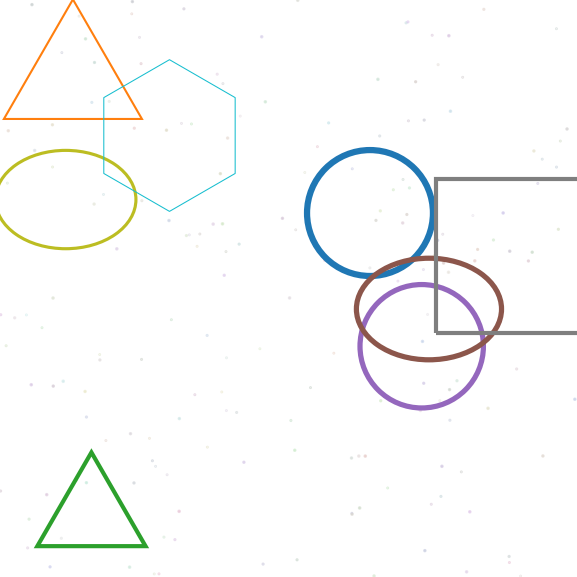[{"shape": "circle", "thickness": 3, "radius": 0.55, "center": [0.641, 0.63]}, {"shape": "triangle", "thickness": 1, "radius": 0.69, "center": [0.126, 0.862]}, {"shape": "triangle", "thickness": 2, "radius": 0.54, "center": [0.158, 0.108]}, {"shape": "circle", "thickness": 2.5, "radius": 0.53, "center": [0.73, 0.4]}, {"shape": "oval", "thickness": 2.5, "radius": 0.63, "center": [0.743, 0.464]}, {"shape": "square", "thickness": 2, "radius": 0.67, "center": [0.888, 0.555]}, {"shape": "oval", "thickness": 1.5, "radius": 0.61, "center": [0.114, 0.654]}, {"shape": "hexagon", "thickness": 0.5, "radius": 0.66, "center": [0.293, 0.764]}]